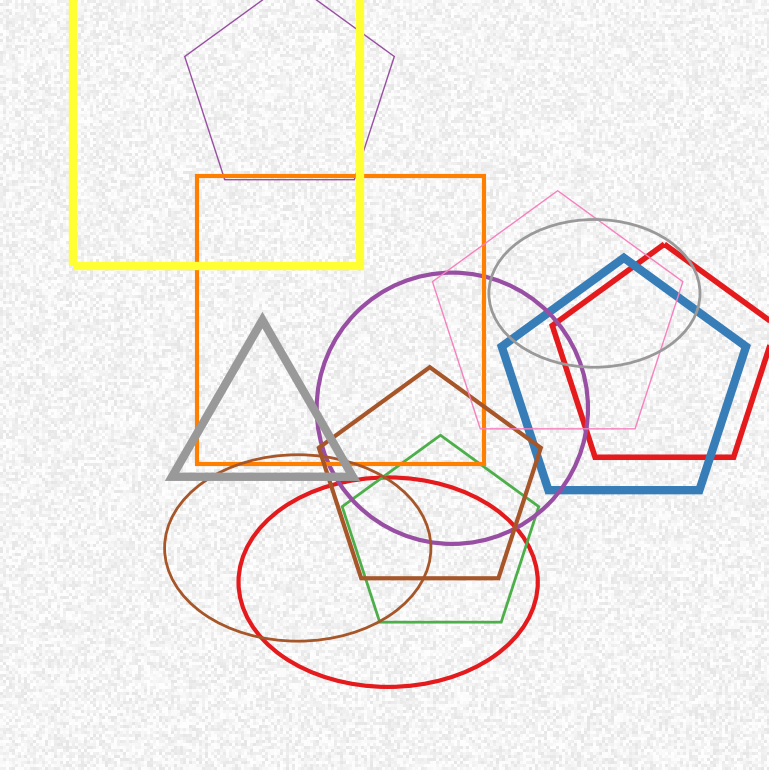[{"shape": "oval", "thickness": 1.5, "radius": 0.97, "center": [0.504, 0.244]}, {"shape": "pentagon", "thickness": 2, "radius": 0.77, "center": [0.863, 0.53]}, {"shape": "pentagon", "thickness": 3, "radius": 0.83, "center": [0.81, 0.498]}, {"shape": "pentagon", "thickness": 1, "radius": 0.67, "center": [0.572, 0.301]}, {"shape": "circle", "thickness": 1.5, "radius": 0.88, "center": [0.587, 0.47]}, {"shape": "pentagon", "thickness": 0.5, "radius": 0.72, "center": [0.376, 0.882]}, {"shape": "square", "thickness": 1.5, "radius": 0.93, "center": [0.442, 0.585]}, {"shape": "square", "thickness": 3, "radius": 0.93, "center": [0.281, 0.841]}, {"shape": "pentagon", "thickness": 1.5, "radius": 0.76, "center": [0.558, 0.372]}, {"shape": "oval", "thickness": 1, "radius": 0.86, "center": [0.387, 0.288]}, {"shape": "pentagon", "thickness": 0.5, "radius": 0.85, "center": [0.724, 0.581]}, {"shape": "triangle", "thickness": 3, "radius": 0.68, "center": [0.341, 0.449]}, {"shape": "oval", "thickness": 1, "radius": 0.69, "center": [0.772, 0.619]}]